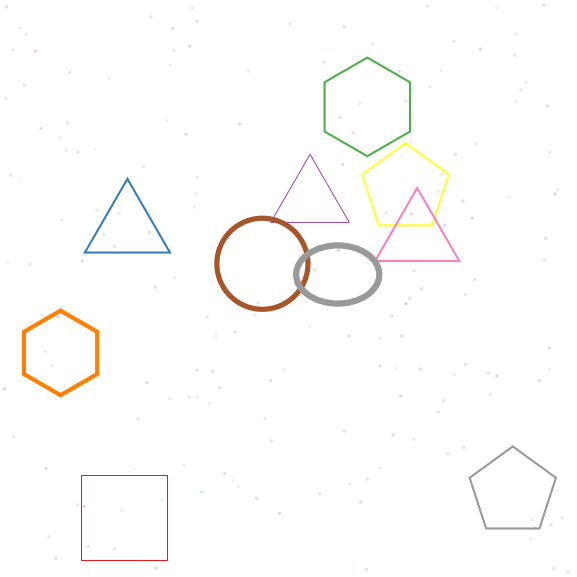[{"shape": "square", "thickness": 0.5, "radius": 0.37, "center": [0.214, 0.103]}, {"shape": "triangle", "thickness": 1, "radius": 0.43, "center": [0.221, 0.604]}, {"shape": "hexagon", "thickness": 1, "radius": 0.43, "center": [0.636, 0.814]}, {"shape": "triangle", "thickness": 0.5, "radius": 0.39, "center": [0.537, 0.653]}, {"shape": "hexagon", "thickness": 2, "radius": 0.37, "center": [0.105, 0.388]}, {"shape": "pentagon", "thickness": 1, "radius": 0.39, "center": [0.702, 0.673]}, {"shape": "circle", "thickness": 2.5, "radius": 0.39, "center": [0.454, 0.542]}, {"shape": "triangle", "thickness": 1, "radius": 0.42, "center": [0.722, 0.589]}, {"shape": "pentagon", "thickness": 1, "radius": 0.39, "center": [0.888, 0.148]}, {"shape": "oval", "thickness": 3, "radius": 0.36, "center": [0.585, 0.524]}]